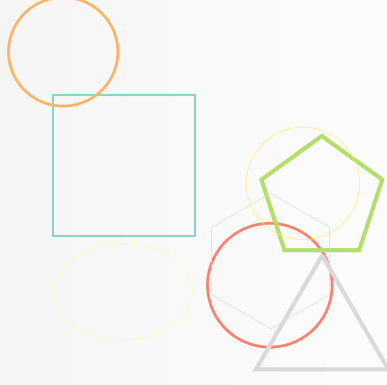[{"shape": "square", "thickness": 1.5, "radius": 0.91, "center": [0.321, 0.569]}, {"shape": "oval", "thickness": 0.5, "radius": 0.89, "center": [0.318, 0.242]}, {"shape": "circle", "thickness": 2, "radius": 0.8, "center": [0.696, 0.259]}, {"shape": "circle", "thickness": 2, "radius": 0.71, "center": [0.163, 0.866]}, {"shape": "pentagon", "thickness": 3, "radius": 0.82, "center": [0.83, 0.483]}, {"shape": "triangle", "thickness": 3, "radius": 0.99, "center": [0.831, 0.139]}, {"shape": "hexagon", "thickness": 0.5, "radius": 0.88, "center": [0.698, 0.322]}, {"shape": "circle", "thickness": 0.5, "radius": 0.73, "center": [0.782, 0.524]}]